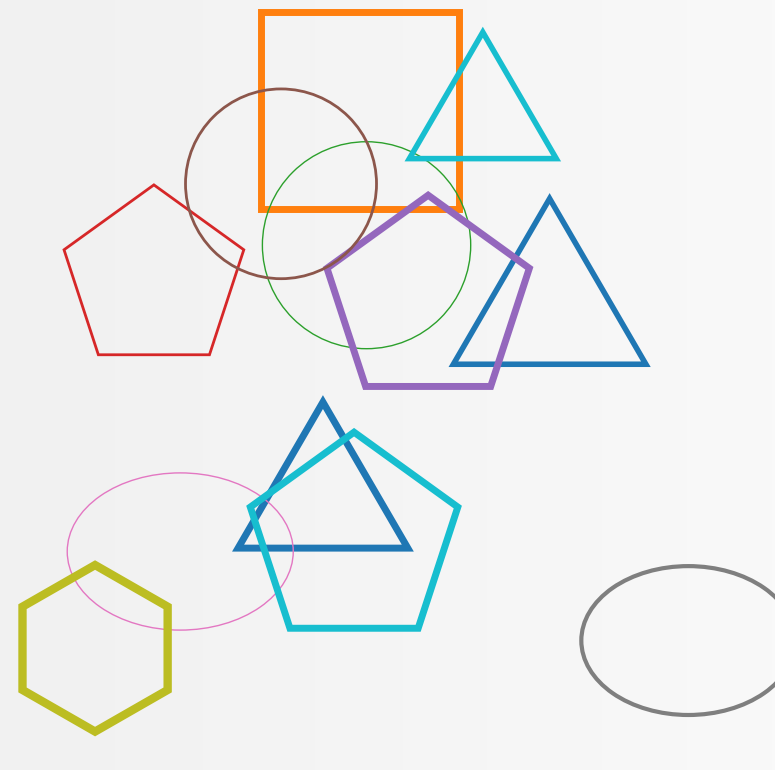[{"shape": "triangle", "thickness": 2, "radius": 0.72, "center": [0.709, 0.599]}, {"shape": "triangle", "thickness": 2.5, "radius": 0.63, "center": [0.417, 0.351]}, {"shape": "square", "thickness": 2.5, "radius": 0.64, "center": [0.464, 0.857]}, {"shape": "circle", "thickness": 0.5, "radius": 0.67, "center": [0.473, 0.682]}, {"shape": "pentagon", "thickness": 1, "radius": 0.61, "center": [0.199, 0.638]}, {"shape": "pentagon", "thickness": 2.5, "radius": 0.69, "center": [0.552, 0.609]}, {"shape": "circle", "thickness": 1, "radius": 0.62, "center": [0.363, 0.761]}, {"shape": "oval", "thickness": 0.5, "radius": 0.73, "center": [0.233, 0.284]}, {"shape": "oval", "thickness": 1.5, "radius": 0.69, "center": [0.888, 0.168]}, {"shape": "hexagon", "thickness": 3, "radius": 0.54, "center": [0.123, 0.158]}, {"shape": "pentagon", "thickness": 2.5, "radius": 0.7, "center": [0.457, 0.298]}, {"shape": "triangle", "thickness": 2, "radius": 0.55, "center": [0.623, 0.849]}]